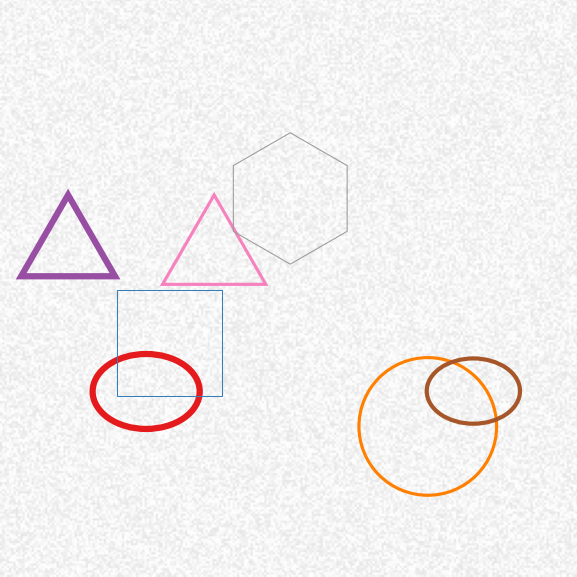[{"shape": "oval", "thickness": 3, "radius": 0.46, "center": [0.253, 0.321]}, {"shape": "square", "thickness": 0.5, "radius": 0.46, "center": [0.294, 0.405]}, {"shape": "triangle", "thickness": 3, "radius": 0.47, "center": [0.118, 0.568]}, {"shape": "circle", "thickness": 1.5, "radius": 0.6, "center": [0.741, 0.261]}, {"shape": "oval", "thickness": 2, "radius": 0.4, "center": [0.82, 0.322]}, {"shape": "triangle", "thickness": 1.5, "radius": 0.52, "center": [0.371, 0.558]}, {"shape": "hexagon", "thickness": 0.5, "radius": 0.57, "center": [0.503, 0.655]}]